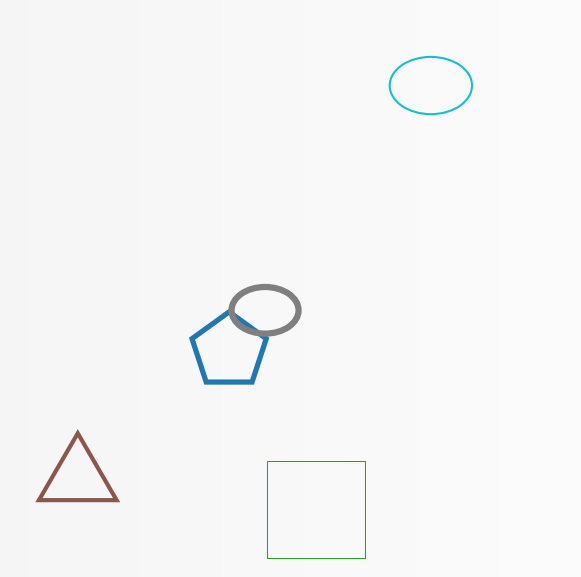[{"shape": "pentagon", "thickness": 2.5, "radius": 0.34, "center": [0.394, 0.392]}, {"shape": "square", "thickness": 0.5, "radius": 0.42, "center": [0.544, 0.117]}, {"shape": "triangle", "thickness": 2, "radius": 0.39, "center": [0.134, 0.172]}, {"shape": "oval", "thickness": 3, "radius": 0.29, "center": [0.456, 0.462]}, {"shape": "oval", "thickness": 1, "radius": 0.35, "center": [0.741, 0.851]}]